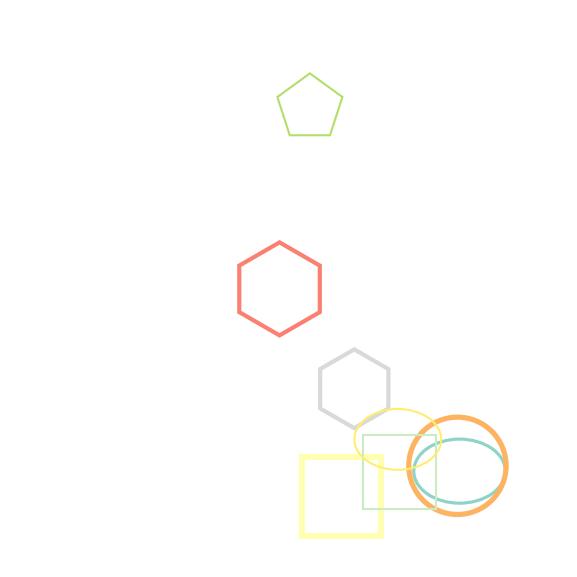[{"shape": "oval", "thickness": 1.5, "radius": 0.4, "center": [0.796, 0.183]}, {"shape": "square", "thickness": 3, "radius": 0.34, "center": [0.591, 0.139]}, {"shape": "hexagon", "thickness": 2, "radius": 0.4, "center": [0.484, 0.499]}, {"shape": "circle", "thickness": 2.5, "radius": 0.42, "center": [0.792, 0.193]}, {"shape": "pentagon", "thickness": 1, "radius": 0.3, "center": [0.537, 0.813]}, {"shape": "hexagon", "thickness": 2, "radius": 0.34, "center": [0.613, 0.326]}, {"shape": "square", "thickness": 1, "radius": 0.32, "center": [0.692, 0.182]}, {"shape": "oval", "thickness": 1, "radius": 0.38, "center": [0.689, 0.238]}]